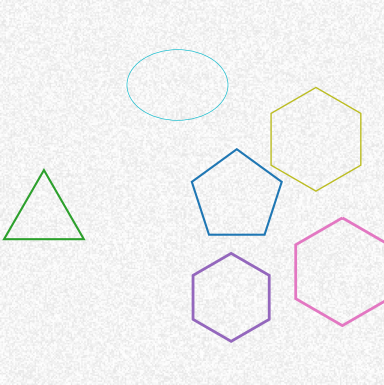[{"shape": "pentagon", "thickness": 1.5, "radius": 0.61, "center": [0.615, 0.49]}, {"shape": "triangle", "thickness": 1.5, "radius": 0.6, "center": [0.114, 0.439]}, {"shape": "hexagon", "thickness": 2, "radius": 0.57, "center": [0.6, 0.228]}, {"shape": "hexagon", "thickness": 2, "radius": 0.7, "center": [0.889, 0.294]}, {"shape": "hexagon", "thickness": 1, "radius": 0.67, "center": [0.821, 0.638]}, {"shape": "oval", "thickness": 0.5, "radius": 0.66, "center": [0.461, 0.779]}]